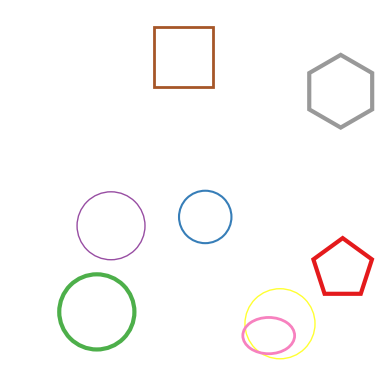[{"shape": "pentagon", "thickness": 3, "radius": 0.4, "center": [0.89, 0.302]}, {"shape": "circle", "thickness": 1.5, "radius": 0.34, "center": [0.533, 0.437]}, {"shape": "circle", "thickness": 3, "radius": 0.49, "center": [0.251, 0.19]}, {"shape": "circle", "thickness": 1, "radius": 0.44, "center": [0.288, 0.414]}, {"shape": "circle", "thickness": 1, "radius": 0.45, "center": [0.727, 0.159]}, {"shape": "square", "thickness": 2, "radius": 0.38, "center": [0.476, 0.852]}, {"shape": "oval", "thickness": 2, "radius": 0.34, "center": [0.698, 0.128]}, {"shape": "hexagon", "thickness": 3, "radius": 0.47, "center": [0.885, 0.763]}]